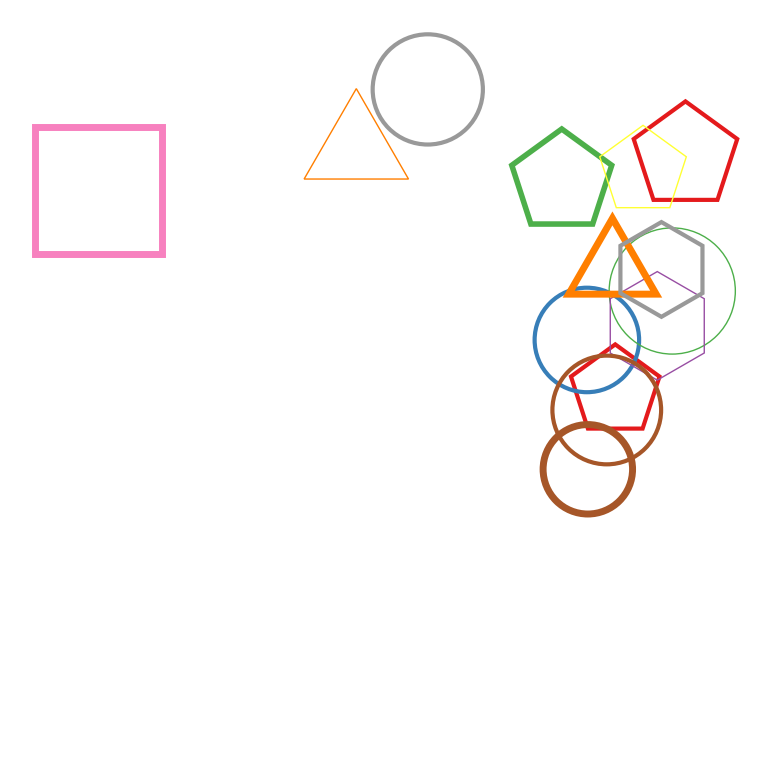[{"shape": "pentagon", "thickness": 1.5, "radius": 0.35, "center": [0.89, 0.798]}, {"shape": "pentagon", "thickness": 1.5, "radius": 0.3, "center": [0.799, 0.492]}, {"shape": "circle", "thickness": 1.5, "radius": 0.34, "center": [0.762, 0.558]}, {"shape": "circle", "thickness": 0.5, "radius": 0.41, "center": [0.873, 0.622]}, {"shape": "pentagon", "thickness": 2, "radius": 0.34, "center": [0.73, 0.764]}, {"shape": "hexagon", "thickness": 0.5, "radius": 0.35, "center": [0.854, 0.577]}, {"shape": "triangle", "thickness": 2.5, "radius": 0.33, "center": [0.795, 0.651]}, {"shape": "triangle", "thickness": 0.5, "radius": 0.39, "center": [0.463, 0.807]}, {"shape": "pentagon", "thickness": 0.5, "radius": 0.3, "center": [0.835, 0.778]}, {"shape": "circle", "thickness": 2.5, "radius": 0.29, "center": [0.763, 0.391]}, {"shape": "circle", "thickness": 1.5, "radius": 0.35, "center": [0.788, 0.468]}, {"shape": "square", "thickness": 2.5, "radius": 0.41, "center": [0.128, 0.753]}, {"shape": "circle", "thickness": 1.5, "radius": 0.36, "center": [0.556, 0.884]}, {"shape": "hexagon", "thickness": 1.5, "radius": 0.31, "center": [0.859, 0.65]}]